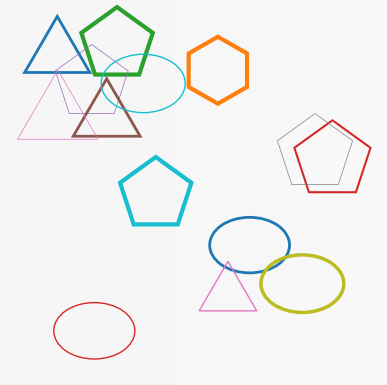[{"shape": "triangle", "thickness": 2, "radius": 0.49, "center": [0.148, 0.86]}, {"shape": "oval", "thickness": 2, "radius": 0.52, "center": [0.644, 0.363]}, {"shape": "hexagon", "thickness": 3, "radius": 0.43, "center": [0.562, 0.818]}, {"shape": "pentagon", "thickness": 3, "radius": 0.48, "center": [0.302, 0.885]}, {"shape": "pentagon", "thickness": 1.5, "radius": 0.52, "center": [0.858, 0.584]}, {"shape": "oval", "thickness": 1, "radius": 0.52, "center": [0.243, 0.141]}, {"shape": "pentagon", "thickness": 0.5, "radius": 0.49, "center": [0.237, 0.785]}, {"shape": "triangle", "thickness": 2, "radius": 0.5, "center": [0.275, 0.696]}, {"shape": "triangle", "thickness": 1, "radius": 0.43, "center": [0.588, 0.235]}, {"shape": "triangle", "thickness": 0.5, "radius": 0.6, "center": [0.149, 0.698]}, {"shape": "pentagon", "thickness": 0.5, "radius": 0.51, "center": [0.813, 0.603]}, {"shape": "oval", "thickness": 2.5, "radius": 0.53, "center": [0.78, 0.263]}, {"shape": "oval", "thickness": 1, "radius": 0.54, "center": [0.37, 0.783]}, {"shape": "pentagon", "thickness": 3, "radius": 0.48, "center": [0.402, 0.495]}]